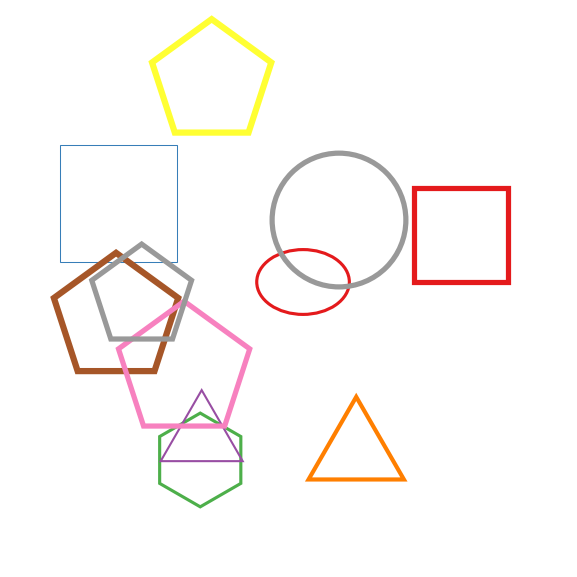[{"shape": "oval", "thickness": 1.5, "radius": 0.4, "center": [0.525, 0.511]}, {"shape": "square", "thickness": 2.5, "radius": 0.41, "center": [0.798, 0.592]}, {"shape": "square", "thickness": 0.5, "radius": 0.51, "center": [0.206, 0.646]}, {"shape": "hexagon", "thickness": 1.5, "radius": 0.41, "center": [0.347, 0.203]}, {"shape": "triangle", "thickness": 1, "radius": 0.41, "center": [0.349, 0.242]}, {"shape": "triangle", "thickness": 2, "radius": 0.48, "center": [0.617, 0.217]}, {"shape": "pentagon", "thickness": 3, "radius": 0.54, "center": [0.367, 0.857]}, {"shape": "pentagon", "thickness": 3, "radius": 0.57, "center": [0.201, 0.448]}, {"shape": "pentagon", "thickness": 2.5, "radius": 0.6, "center": [0.319, 0.358]}, {"shape": "pentagon", "thickness": 2.5, "radius": 0.45, "center": [0.245, 0.486]}, {"shape": "circle", "thickness": 2.5, "radius": 0.58, "center": [0.587, 0.618]}]